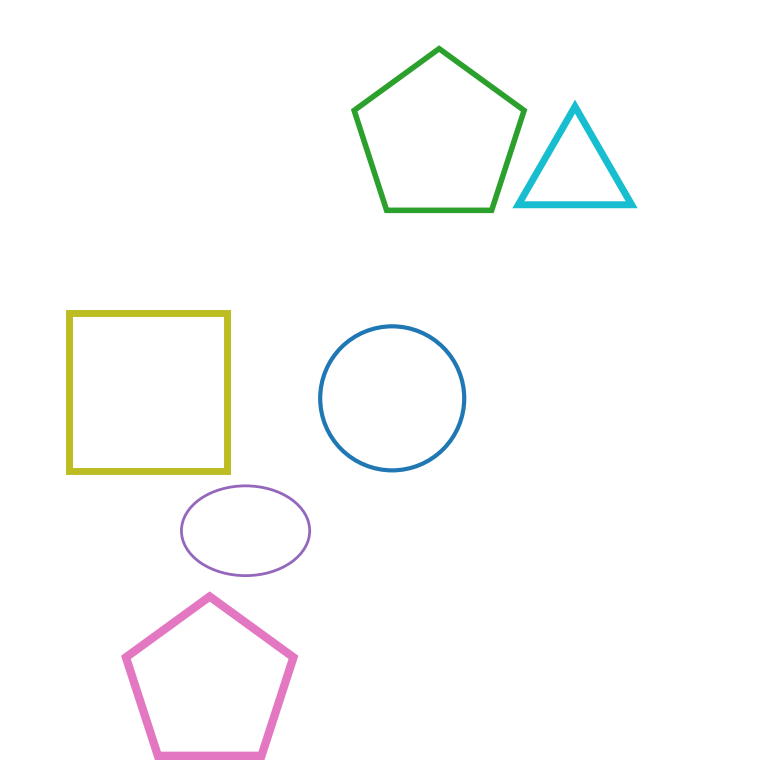[{"shape": "circle", "thickness": 1.5, "radius": 0.47, "center": [0.509, 0.483]}, {"shape": "pentagon", "thickness": 2, "radius": 0.58, "center": [0.57, 0.821]}, {"shape": "oval", "thickness": 1, "radius": 0.42, "center": [0.319, 0.311]}, {"shape": "pentagon", "thickness": 3, "radius": 0.57, "center": [0.272, 0.111]}, {"shape": "square", "thickness": 2.5, "radius": 0.51, "center": [0.192, 0.491]}, {"shape": "triangle", "thickness": 2.5, "radius": 0.42, "center": [0.747, 0.777]}]